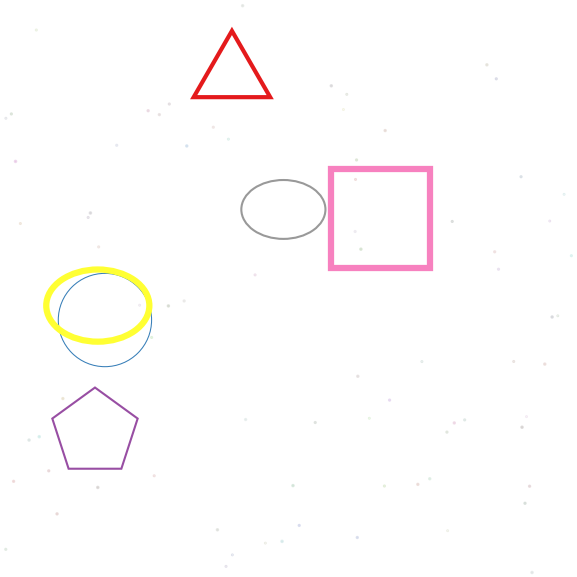[{"shape": "triangle", "thickness": 2, "radius": 0.38, "center": [0.402, 0.869]}, {"shape": "circle", "thickness": 0.5, "radius": 0.4, "center": [0.182, 0.445]}, {"shape": "pentagon", "thickness": 1, "radius": 0.39, "center": [0.164, 0.25]}, {"shape": "oval", "thickness": 3, "radius": 0.45, "center": [0.169, 0.47]}, {"shape": "square", "thickness": 3, "radius": 0.43, "center": [0.66, 0.621]}, {"shape": "oval", "thickness": 1, "radius": 0.36, "center": [0.491, 0.636]}]